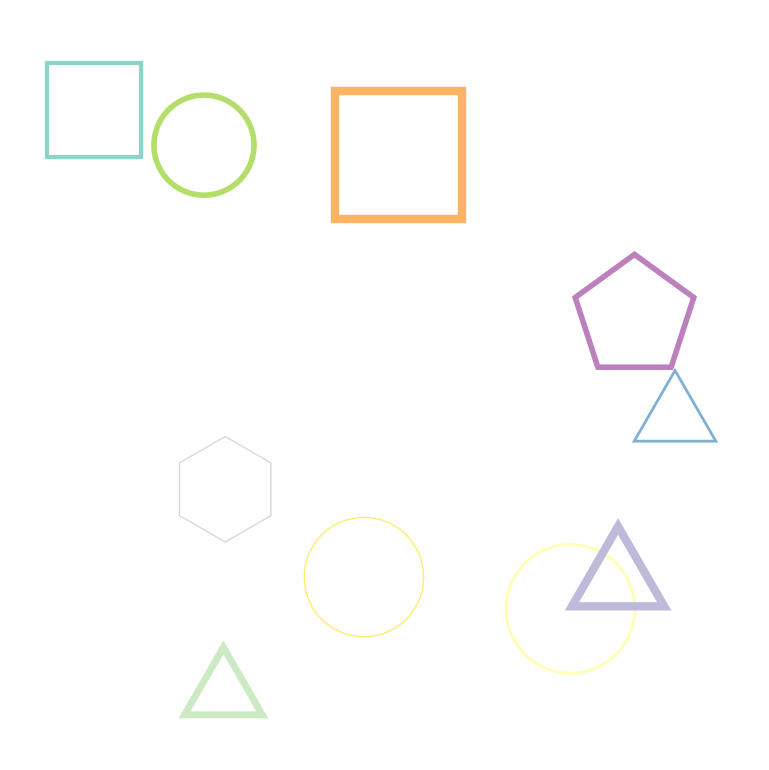[{"shape": "square", "thickness": 1.5, "radius": 0.31, "center": [0.122, 0.857]}, {"shape": "circle", "thickness": 1, "radius": 0.42, "center": [0.741, 0.209]}, {"shape": "triangle", "thickness": 3, "radius": 0.35, "center": [0.803, 0.247]}, {"shape": "triangle", "thickness": 1, "radius": 0.31, "center": [0.877, 0.458]}, {"shape": "square", "thickness": 3, "radius": 0.41, "center": [0.518, 0.799]}, {"shape": "circle", "thickness": 2, "radius": 0.32, "center": [0.265, 0.812]}, {"shape": "hexagon", "thickness": 0.5, "radius": 0.34, "center": [0.293, 0.365]}, {"shape": "pentagon", "thickness": 2, "radius": 0.4, "center": [0.824, 0.589]}, {"shape": "triangle", "thickness": 2.5, "radius": 0.29, "center": [0.29, 0.101]}, {"shape": "circle", "thickness": 0.5, "radius": 0.39, "center": [0.473, 0.251]}]